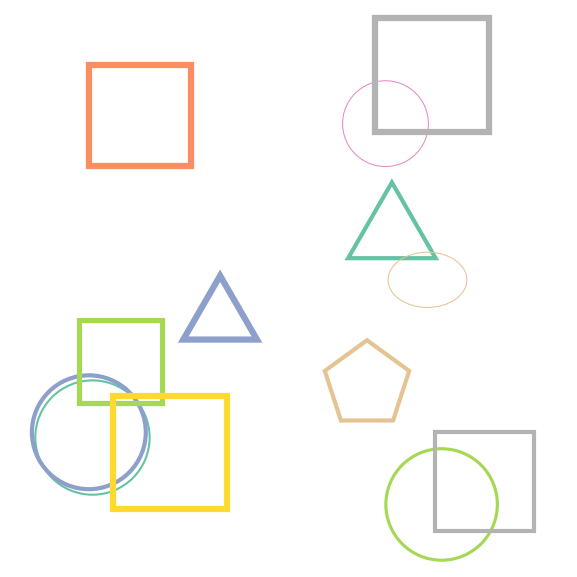[{"shape": "circle", "thickness": 1, "radius": 0.49, "center": [0.16, 0.241]}, {"shape": "triangle", "thickness": 2, "radius": 0.44, "center": [0.679, 0.596]}, {"shape": "square", "thickness": 3, "radius": 0.44, "center": [0.242, 0.799]}, {"shape": "triangle", "thickness": 3, "radius": 0.37, "center": [0.381, 0.448]}, {"shape": "circle", "thickness": 2, "radius": 0.49, "center": [0.154, 0.251]}, {"shape": "circle", "thickness": 0.5, "radius": 0.37, "center": [0.668, 0.785]}, {"shape": "circle", "thickness": 1.5, "radius": 0.48, "center": [0.765, 0.126]}, {"shape": "square", "thickness": 2.5, "radius": 0.36, "center": [0.209, 0.373]}, {"shape": "square", "thickness": 3, "radius": 0.49, "center": [0.294, 0.216]}, {"shape": "pentagon", "thickness": 2, "radius": 0.38, "center": [0.635, 0.333]}, {"shape": "oval", "thickness": 0.5, "radius": 0.34, "center": [0.74, 0.515]}, {"shape": "square", "thickness": 3, "radius": 0.49, "center": [0.749, 0.869]}, {"shape": "square", "thickness": 2, "radius": 0.43, "center": [0.838, 0.166]}]